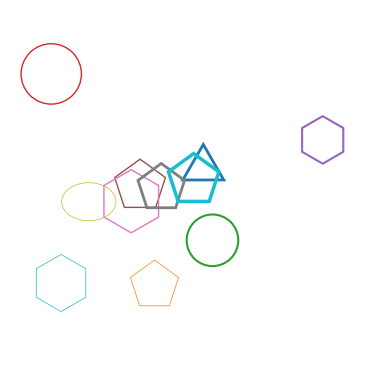[{"shape": "triangle", "thickness": 2, "radius": 0.31, "center": [0.528, 0.563]}, {"shape": "pentagon", "thickness": 0.5, "radius": 0.33, "center": [0.401, 0.259]}, {"shape": "circle", "thickness": 1.5, "radius": 0.34, "center": [0.552, 0.376]}, {"shape": "circle", "thickness": 1, "radius": 0.39, "center": [0.133, 0.808]}, {"shape": "hexagon", "thickness": 1.5, "radius": 0.31, "center": [0.838, 0.637]}, {"shape": "pentagon", "thickness": 1, "radius": 0.35, "center": [0.364, 0.517]}, {"shape": "hexagon", "thickness": 1, "radius": 0.41, "center": [0.341, 0.477]}, {"shape": "pentagon", "thickness": 2, "radius": 0.32, "center": [0.419, 0.512]}, {"shape": "oval", "thickness": 0.5, "radius": 0.35, "center": [0.231, 0.476]}, {"shape": "hexagon", "thickness": 0.5, "radius": 0.37, "center": [0.159, 0.265]}, {"shape": "pentagon", "thickness": 2.5, "radius": 0.34, "center": [0.503, 0.532]}]